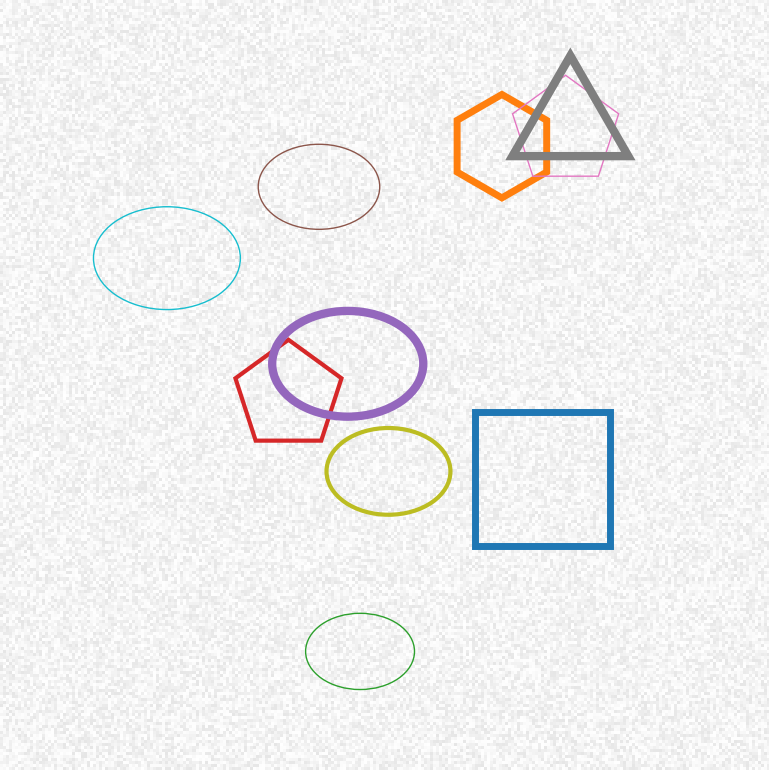[{"shape": "square", "thickness": 2.5, "radius": 0.44, "center": [0.705, 0.378]}, {"shape": "hexagon", "thickness": 2.5, "radius": 0.34, "center": [0.652, 0.81]}, {"shape": "oval", "thickness": 0.5, "radius": 0.35, "center": [0.468, 0.154]}, {"shape": "pentagon", "thickness": 1.5, "radius": 0.36, "center": [0.375, 0.486]}, {"shape": "oval", "thickness": 3, "radius": 0.49, "center": [0.452, 0.528]}, {"shape": "oval", "thickness": 0.5, "radius": 0.39, "center": [0.414, 0.757]}, {"shape": "pentagon", "thickness": 0.5, "radius": 0.36, "center": [0.735, 0.83]}, {"shape": "triangle", "thickness": 3, "radius": 0.43, "center": [0.741, 0.841]}, {"shape": "oval", "thickness": 1.5, "radius": 0.4, "center": [0.505, 0.388]}, {"shape": "oval", "thickness": 0.5, "radius": 0.48, "center": [0.217, 0.665]}]